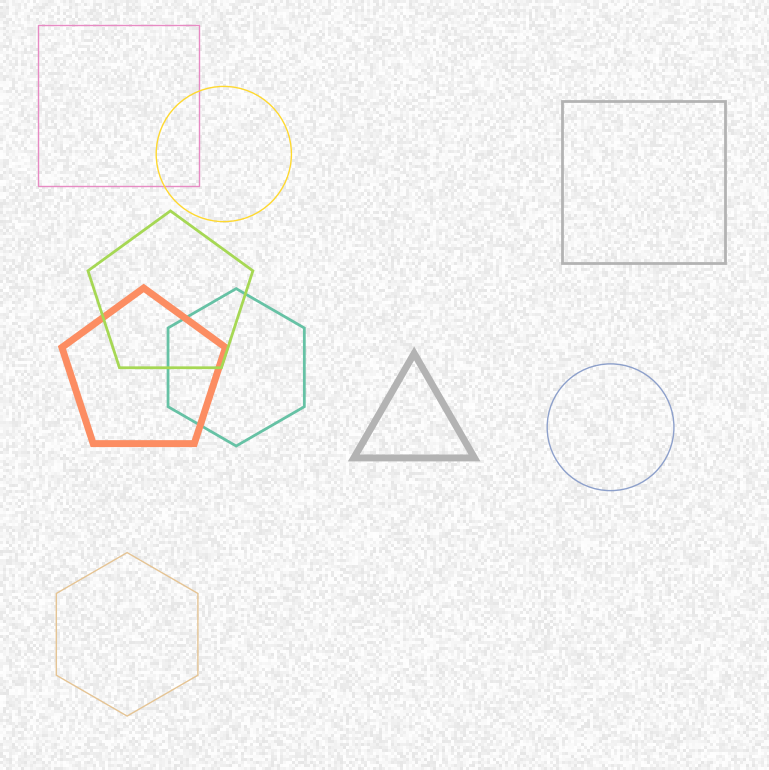[{"shape": "hexagon", "thickness": 1, "radius": 0.51, "center": [0.307, 0.523]}, {"shape": "pentagon", "thickness": 2.5, "radius": 0.56, "center": [0.187, 0.514]}, {"shape": "circle", "thickness": 0.5, "radius": 0.41, "center": [0.793, 0.445]}, {"shape": "square", "thickness": 0.5, "radius": 0.52, "center": [0.154, 0.863]}, {"shape": "pentagon", "thickness": 1, "radius": 0.56, "center": [0.221, 0.614]}, {"shape": "circle", "thickness": 0.5, "radius": 0.44, "center": [0.291, 0.8]}, {"shape": "hexagon", "thickness": 0.5, "radius": 0.53, "center": [0.165, 0.176]}, {"shape": "triangle", "thickness": 2.5, "radius": 0.45, "center": [0.538, 0.451]}, {"shape": "square", "thickness": 1, "radius": 0.53, "center": [0.836, 0.763]}]